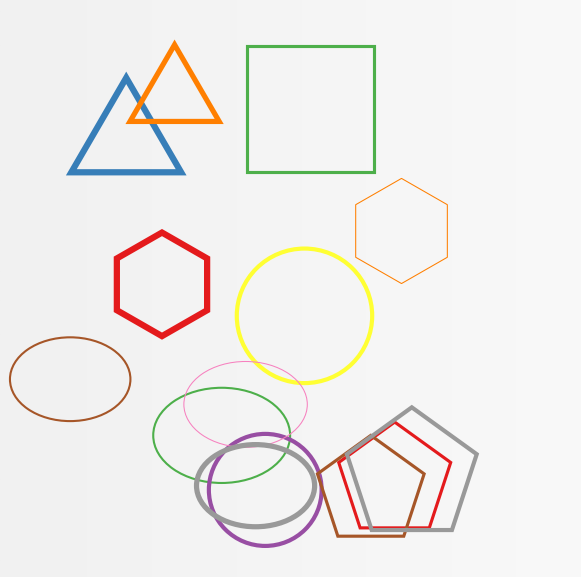[{"shape": "pentagon", "thickness": 1.5, "radius": 0.51, "center": [0.679, 0.167]}, {"shape": "hexagon", "thickness": 3, "radius": 0.45, "center": [0.279, 0.507]}, {"shape": "triangle", "thickness": 3, "radius": 0.55, "center": [0.217, 0.755]}, {"shape": "oval", "thickness": 1, "radius": 0.59, "center": [0.381, 0.245]}, {"shape": "square", "thickness": 1.5, "radius": 0.54, "center": [0.534, 0.81]}, {"shape": "circle", "thickness": 2, "radius": 0.48, "center": [0.456, 0.151]}, {"shape": "hexagon", "thickness": 0.5, "radius": 0.46, "center": [0.691, 0.599]}, {"shape": "triangle", "thickness": 2.5, "radius": 0.44, "center": [0.3, 0.833]}, {"shape": "circle", "thickness": 2, "radius": 0.58, "center": [0.524, 0.452]}, {"shape": "oval", "thickness": 1, "radius": 0.52, "center": [0.121, 0.342]}, {"shape": "pentagon", "thickness": 1.5, "radius": 0.48, "center": [0.638, 0.149]}, {"shape": "oval", "thickness": 0.5, "radius": 0.53, "center": [0.423, 0.299]}, {"shape": "pentagon", "thickness": 2, "radius": 0.59, "center": [0.708, 0.176]}, {"shape": "oval", "thickness": 2.5, "radius": 0.51, "center": [0.44, 0.158]}]